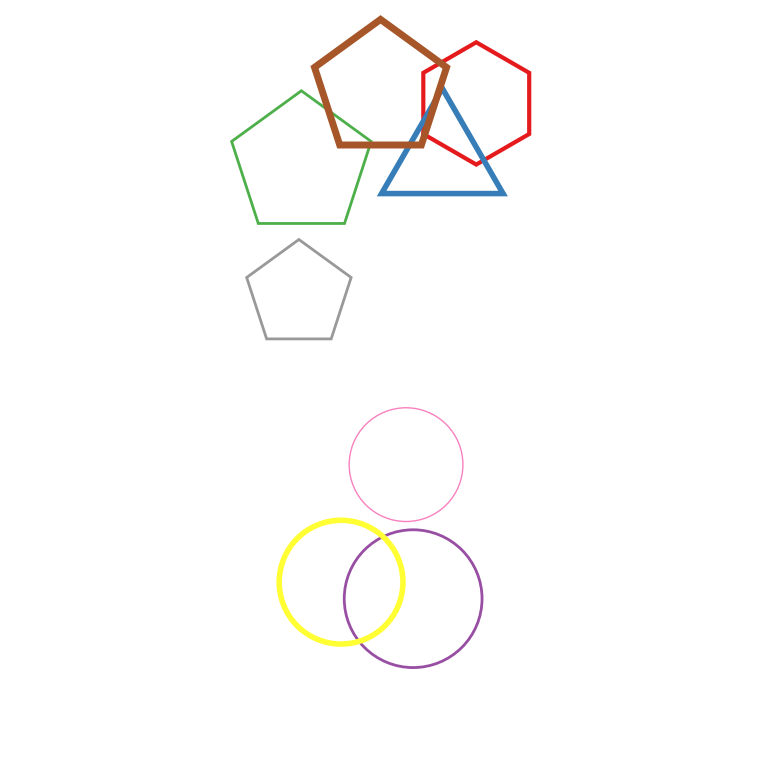[{"shape": "hexagon", "thickness": 1.5, "radius": 0.4, "center": [0.619, 0.866]}, {"shape": "triangle", "thickness": 2, "radius": 0.46, "center": [0.574, 0.794]}, {"shape": "pentagon", "thickness": 1, "radius": 0.48, "center": [0.391, 0.787]}, {"shape": "circle", "thickness": 1, "radius": 0.45, "center": [0.537, 0.222]}, {"shape": "circle", "thickness": 2, "radius": 0.4, "center": [0.443, 0.244]}, {"shape": "pentagon", "thickness": 2.5, "radius": 0.45, "center": [0.494, 0.885]}, {"shape": "circle", "thickness": 0.5, "radius": 0.37, "center": [0.527, 0.397]}, {"shape": "pentagon", "thickness": 1, "radius": 0.36, "center": [0.388, 0.618]}]